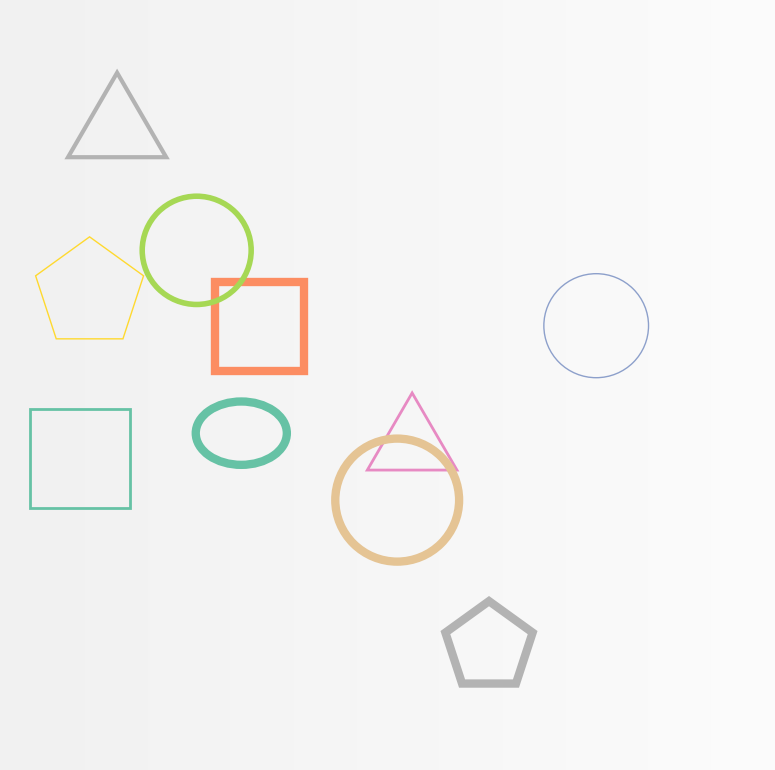[{"shape": "oval", "thickness": 3, "radius": 0.29, "center": [0.311, 0.437]}, {"shape": "square", "thickness": 1, "radius": 0.32, "center": [0.103, 0.404]}, {"shape": "square", "thickness": 3, "radius": 0.29, "center": [0.335, 0.576]}, {"shape": "circle", "thickness": 0.5, "radius": 0.34, "center": [0.769, 0.577]}, {"shape": "triangle", "thickness": 1, "radius": 0.33, "center": [0.532, 0.423]}, {"shape": "circle", "thickness": 2, "radius": 0.35, "center": [0.254, 0.675]}, {"shape": "pentagon", "thickness": 0.5, "radius": 0.37, "center": [0.116, 0.619]}, {"shape": "circle", "thickness": 3, "radius": 0.4, "center": [0.513, 0.351]}, {"shape": "triangle", "thickness": 1.5, "radius": 0.37, "center": [0.151, 0.832]}, {"shape": "pentagon", "thickness": 3, "radius": 0.3, "center": [0.631, 0.16]}]